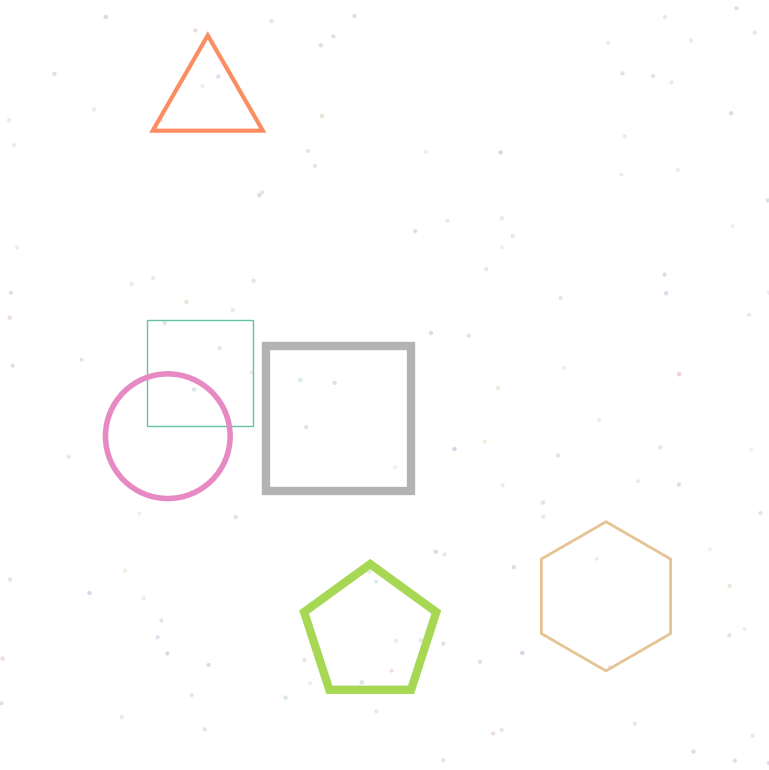[{"shape": "square", "thickness": 0.5, "radius": 0.34, "center": [0.259, 0.516]}, {"shape": "triangle", "thickness": 1.5, "radius": 0.41, "center": [0.27, 0.872]}, {"shape": "circle", "thickness": 2, "radius": 0.4, "center": [0.218, 0.434]}, {"shape": "pentagon", "thickness": 3, "radius": 0.45, "center": [0.481, 0.177]}, {"shape": "hexagon", "thickness": 1, "radius": 0.48, "center": [0.787, 0.226]}, {"shape": "square", "thickness": 3, "radius": 0.47, "center": [0.439, 0.457]}]